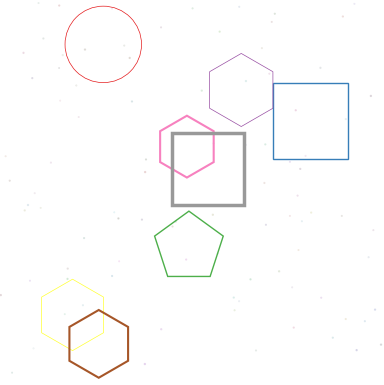[{"shape": "circle", "thickness": 0.5, "radius": 0.5, "center": [0.268, 0.885]}, {"shape": "square", "thickness": 1, "radius": 0.49, "center": [0.807, 0.686]}, {"shape": "pentagon", "thickness": 1, "radius": 0.47, "center": [0.491, 0.358]}, {"shape": "hexagon", "thickness": 0.5, "radius": 0.47, "center": [0.627, 0.766]}, {"shape": "hexagon", "thickness": 0.5, "radius": 0.46, "center": [0.188, 0.182]}, {"shape": "hexagon", "thickness": 1.5, "radius": 0.44, "center": [0.256, 0.107]}, {"shape": "hexagon", "thickness": 1.5, "radius": 0.4, "center": [0.485, 0.619]}, {"shape": "square", "thickness": 2.5, "radius": 0.47, "center": [0.54, 0.562]}]